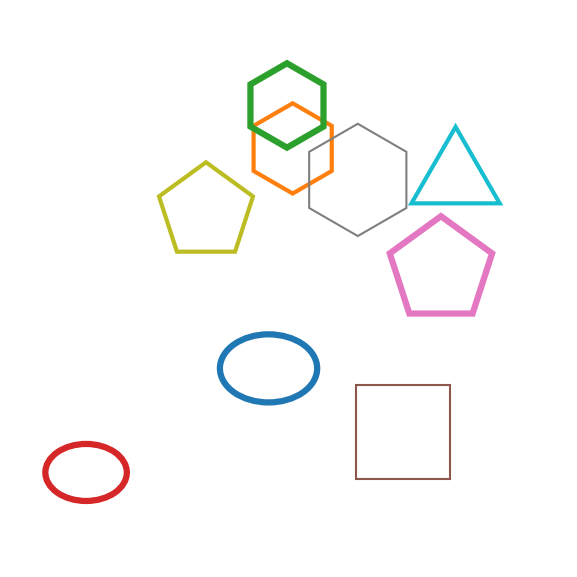[{"shape": "oval", "thickness": 3, "radius": 0.42, "center": [0.465, 0.361]}, {"shape": "hexagon", "thickness": 2, "radius": 0.39, "center": [0.507, 0.742]}, {"shape": "hexagon", "thickness": 3, "radius": 0.37, "center": [0.497, 0.817]}, {"shape": "oval", "thickness": 3, "radius": 0.35, "center": [0.149, 0.181]}, {"shape": "square", "thickness": 1, "radius": 0.41, "center": [0.697, 0.25]}, {"shape": "pentagon", "thickness": 3, "radius": 0.47, "center": [0.764, 0.532]}, {"shape": "hexagon", "thickness": 1, "radius": 0.49, "center": [0.62, 0.688]}, {"shape": "pentagon", "thickness": 2, "radius": 0.43, "center": [0.357, 0.633]}, {"shape": "triangle", "thickness": 2, "radius": 0.44, "center": [0.789, 0.691]}]